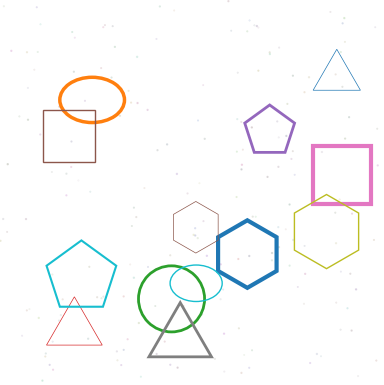[{"shape": "hexagon", "thickness": 3, "radius": 0.44, "center": [0.642, 0.34]}, {"shape": "triangle", "thickness": 0.5, "radius": 0.35, "center": [0.875, 0.801]}, {"shape": "oval", "thickness": 2.5, "radius": 0.42, "center": [0.239, 0.74]}, {"shape": "circle", "thickness": 2, "radius": 0.43, "center": [0.446, 0.224]}, {"shape": "triangle", "thickness": 0.5, "radius": 0.42, "center": [0.193, 0.145]}, {"shape": "pentagon", "thickness": 2, "radius": 0.34, "center": [0.7, 0.659]}, {"shape": "hexagon", "thickness": 0.5, "radius": 0.34, "center": [0.509, 0.41]}, {"shape": "square", "thickness": 1, "radius": 0.34, "center": [0.18, 0.648]}, {"shape": "square", "thickness": 3, "radius": 0.38, "center": [0.889, 0.546]}, {"shape": "triangle", "thickness": 2, "radius": 0.47, "center": [0.468, 0.12]}, {"shape": "hexagon", "thickness": 1, "radius": 0.48, "center": [0.848, 0.398]}, {"shape": "oval", "thickness": 1, "radius": 0.34, "center": [0.509, 0.264]}, {"shape": "pentagon", "thickness": 1.5, "radius": 0.48, "center": [0.211, 0.28]}]